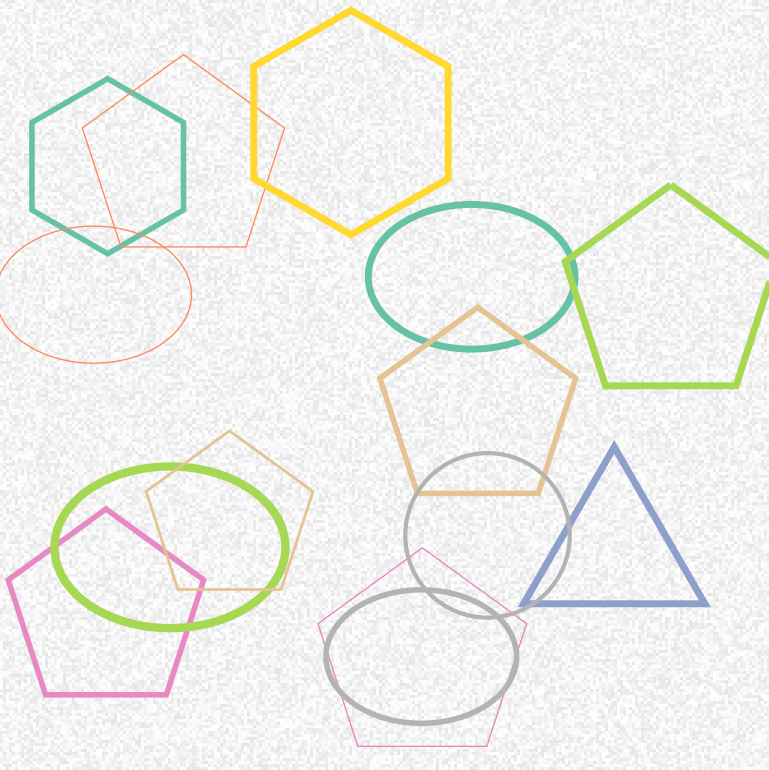[{"shape": "hexagon", "thickness": 2, "radius": 0.57, "center": [0.14, 0.784]}, {"shape": "oval", "thickness": 2.5, "radius": 0.67, "center": [0.612, 0.641]}, {"shape": "oval", "thickness": 0.5, "radius": 0.64, "center": [0.122, 0.617]}, {"shape": "pentagon", "thickness": 0.5, "radius": 0.69, "center": [0.238, 0.791]}, {"shape": "triangle", "thickness": 2.5, "radius": 0.68, "center": [0.798, 0.284]}, {"shape": "pentagon", "thickness": 2, "radius": 0.67, "center": [0.138, 0.206]}, {"shape": "pentagon", "thickness": 0.5, "radius": 0.71, "center": [0.548, 0.146]}, {"shape": "pentagon", "thickness": 2.5, "radius": 0.72, "center": [0.871, 0.616]}, {"shape": "oval", "thickness": 3, "radius": 0.75, "center": [0.221, 0.289]}, {"shape": "hexagon", "thickness": 2.5, "radius": 0.73, "center": [0.456, 0.841]}, {"shape": "pentagon", "thickness": 1, "radius": 0.57, "center": [0.298, 0.327]}, {"shape": "pentagon", "thickness": 2, "radius": 0.67, "center": [0.62, 0.467]}, {"shape": "circle", "thickness": 1.5, "radius": 0.53, "center": [0.633, 0.305]}, {"shape": "oval", "thickness": 2, "radius": 0.62, "center": [0.547, 0.147]}]